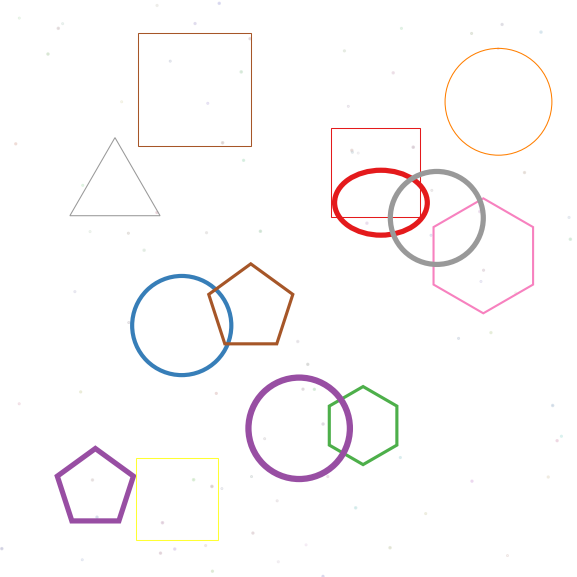[{"shape": "square", "thickness": 0.5, "radius": 0.38, "center": [0.65, 0.7]}, {"shape": "oval", "thickness": 2.5, "radius": 0.4, "center": [0.66, 0.648]}, {"shape": "circle", "thickness": 2, "radius": 0.43, "center": [0.315, 0.435]}, {"shape": "hexagon", "thickness": 1.5, "radius": 0.34, "center": [0.629, 0.262]}, {"shape": "circle", "thickness": 3, "radius": 0.44, "center": [0.518, 0.257]}, {"shape": "pentagon", "thickness": 2.5, "radius": 0.35, "center": [0.165, 0.153]}, {"shape": "circle", "thickness": 0.5, "radius": 0.46, "center": [0.863, 0.823]}, {"shape": "square", "thickness": 0.5, "radius": 0.35, "center": [0.306, 0.135]}, {"shape": "pentagon", "thickness": 1.5, "radius": 0.38, "center": [0.434, 0.466]}, {"shape": "square", "thickness": 0.5, "radius": 0.49, "center": [0.337, 0.844]}, {"shape": "hexagon", "thickness": 1, "radius": 0.5, "center": [0.837, 0.556]}, {"shape": "circle", "thickness": 2.5, "radius": 0.4, "center": [0.756, 0.622]}, {"shape": "triangle", "thickness": 0.5, "radius": 0.45, "center": [0.199, 0.671]}]